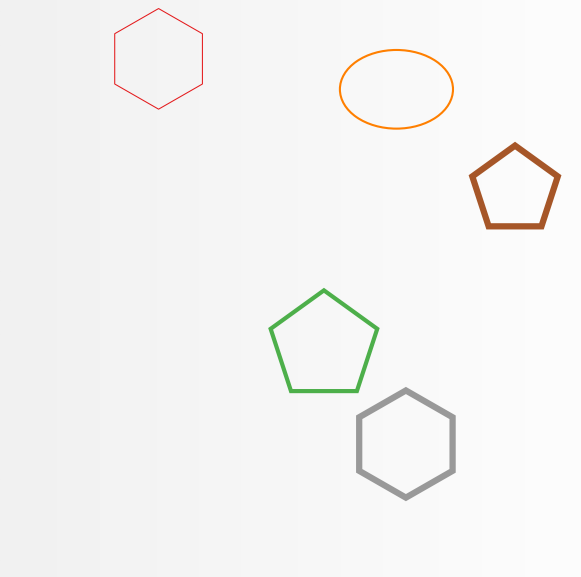[{"shape": "hexagon", "thickness": 0.5, "radius": 0.44, "center": [0.273, 0.897]}, {"shape": "pentagon", "thickness": 2, "radius": 0.48, "center": [0.557, 0.4]}, {"shape": "oval", "thickness": 1, "radius": 0.49, "center": [0.682, 0.845]}, {"shape": "pentagon", "thickness": 3, "radius": 0.39, "center": [0.886, 0.67]}, {"shape": "hexagon", "thickness": 3, "radius": 0.46, "center": [0.698, 0.23]}]